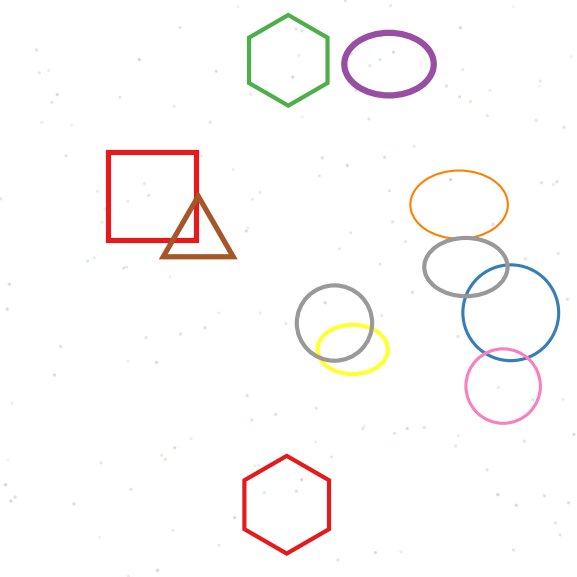[{"shape": "square", "thickness": 2.5, "radius": 0.38, "center": [0.263, 0.66]}, {"shape": "hexagon", "thickness": 2, "radius": 0.42, "center": [0.496, 0.125]}, {"shape": "circle", "thickness": 1.5, "radius": 0.41, "center": [0.884, 0.458]}, {"shape": "hexagon", "thickness": 2, "radius": 0.39, "center": [0.499, 0.895]}, {"shape": "oval", "thickness": 3, "radius": 0.39, "center": [0.674, 0.888]}, {"shape": "oval", "thickness": 1, "radius": 0.42, "center": [0.795, 0.645]}, {"shape": "oval", "thickness": 2, "radius": 0.3, "center": [0.611, 0.394]}, {"shape": "triangle", "thickness": 2.5, "radius": 0.35, "center": [0.343, 0.59]}, {"shape": "circle", "thickness": 1.5, "radius": 0.32, "center": [0.871, 0.331]}, {"shape": "oval", "thickness": 2, "radius": 0.36, "center": [0.807, 0.537]}, {"shape": "circle", "thickness": 2, "radius": 0.33, "center": [0.579, 0.44]}]